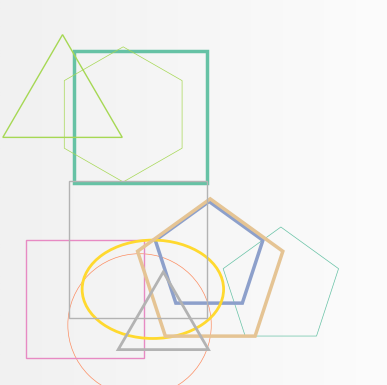[{"shape": "square", "thickness": 2.5, "radius": 0.85, "center": [0.362, 0.696]}, {"shape": "pentagon", "thickness": 0.5, "radius": 0.78, "center": [0.725, 0.254]}, {"shape": "circle", "thickness": 0.5, "radius": 0.93, "center": [0.36, 0.156]}, {"shape": "pentagon", "thickness": 2.5, "radius": 0.73, "center": [0.54, 0.331]}, {"shape": "square", "thickness": 1, "radius": 0.76, "center": [0.219, 0.224]}, {"shape": "hexagon", "thickness": 0.5, "radius": 0.88, "center": [0.318, 0.703]}, {"shape": "triangle", "thickness": 1, "radius": 0.89, "center": [0.161, 0.732]}, {"shape": "oval", "thickness": 2, "radius": 0.91, "center": [0.395, 0.249]}, {"shape": "pentagon", "thickness": 2.5, "radius": 0.99, "center": [0.542, 0.286]}, {"shape": "triangle", "thickness": 2, "radius": 0.67, "center": [0.421, 0.159]}, {"shape": "square", "thickness": 1, "radius": 0.89, "center": [0.357, 0.352]}]